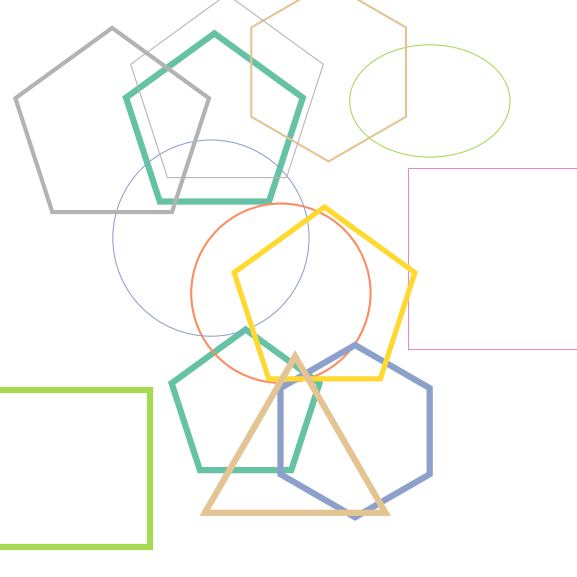[{"shape": "pentagon", "thickness": 3, "radius": 0.8, "center": [0.371, 0.78]}, {"shape": "pentagon", "thickness": 3, "radius": 0.67, "center": [0.425, 0.294]}, {"shape": "circle", "thickness": 1, "radius": 0.78, "center": [0.486, 0.491]}, {"shape": "hexagon", "thickness": 3, "radius": 0.75, "center": [0.615, 0.253]}, {"shape": "circle", "thickness": 0.5, "radius": 0.85, "center": [0.365, 0.587]}, {"shape": "square", "thickness": 0.5, "radius": 0.78, "center": [0.862, 0.551]}, {"shape": "oval", "thickness": 0.5, "radius": 0.69, "center": [0.744, 0.824]}, {"shape": "square", "thickness": 3, "radius": 0.68, "center": [0.124, 0.187]}, {"shape": "pentagon", "thickness": 2.5, "radius": 0.82, "center": [0.562, 0.476]}, {"shape": "hexagon", "thickness": 1, "radius": 0.77, "center": [0.569, 0.874]}, {"shape": "triangle", "thickness": 3, "radius": 0.9, "center": [0.511, 0.201]}, {"shape": "pentagon", "thickness": 0.5, "radius": 0.88, "center": [0.393, 0.834]}, {"shape": "pentagon", "thickness": 2, "radius": 0.88, "center": [0.194, 0.775]}]